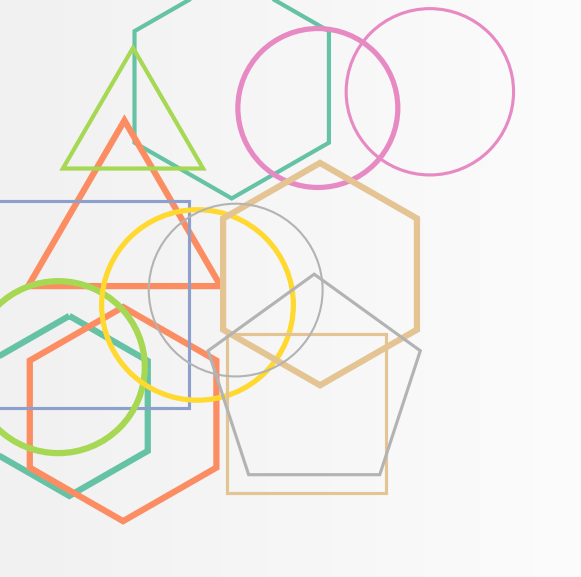[{"shape": "hexagon", "thickness": 2, "radius": 0.97, "center": [0.399, 0.849]}, {"shape": "hexagon", "thickness": 3, "radius": 0.78, "center": [0.119, 0.296]}, {"shape": "hexagon", "thickness": 3, "radius": 0.93, "center": [0.212, 0.282]}, {"shape": "triangle", "thickness": 3, "radius": 0.96, "center": [0.214, 0.599]}, {"shape": "square", "thickness": 1.5, "radius": 0.9, "center": [0.145, 0.472]}, {"shape": "circle", "thickness": 2.5, "radius": 0.69, "center": [0.547, 0.812]}, {"shape": "circle", "thickness": 1.5, "radius": 0.72, "center": [0.74, 0.84]}, {"shape": "circle", "thickness": 3, "radius": 0.74, "center": [0.1, 0.363]}, {"shape": "triangle", "thickness": 2, "radius": 0.7, "center": [0.229, 0.777]}, {"shape": "circle", "thickness": 2.5, "radius": 0.82, "center": [0.34, 0.471]}, {"shape": "square", "thickness": 1.5, "radius": 0.69, "center": [0.527, 0.283]}, {"shape": "hexagon", "thickness": 3, "radius": 0.96, "center": [0.551, 0.525]}, {"shape": "circle", "thickness": 1, "radius": 0.75, "center": [0.405, 0.497]}, {"shape": "pentagon", "thickness": 1.5, "radius": 0.96, "center": [0.541, 0.332]}]